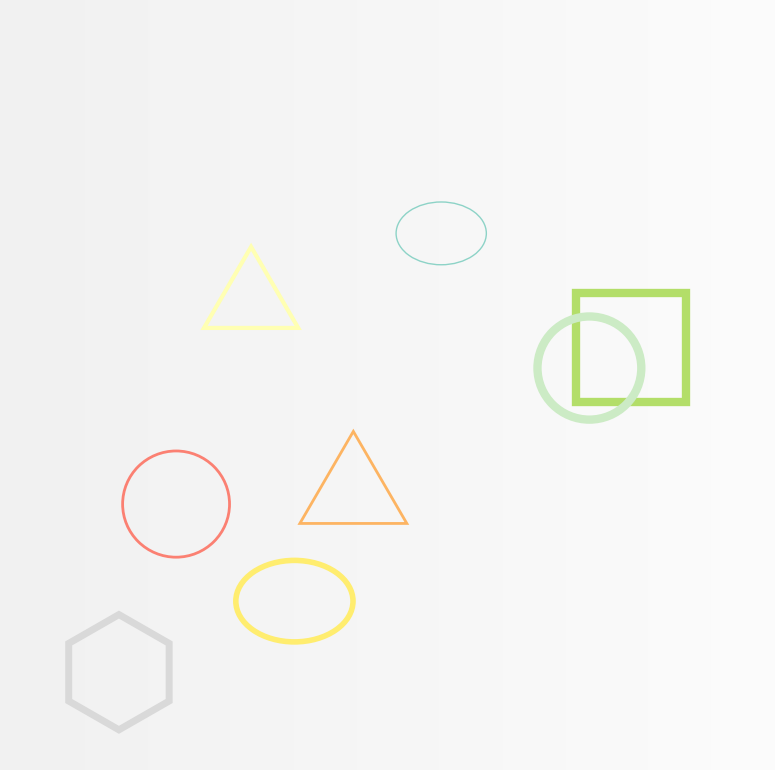[{"shape": "oval", "thickness": 0.5, "radius": 0.29, "center": [0.569, 0.697]}, {"shape": "triangle", "thickness": 1.5, "radius": 0.35, "center": [0.324, 0.609]}, {"shape": "circle", "thickness": 1, "radius": 0.34, "center": [0.227, 0.345]}, {"shape": "triangle", "thickness": 1, "radius": 0.4, "center": [0.456, 0.36]}, {"shape": "square", "thickness": 3, "radius": 0.35, "center": [0.814, 0.549]}, {"shape": "hexagon", "thickness": 2.5, "radius": 0.37, "center": [0.153, 0.127]}, {"shape": "circle", "thickness": 3, "radius": 0.33, "center": [0.761, 0.522]}, {"shape": "oval", "thickness": 2, "radius": 0.38, "center": [0.38, 0.219]}]